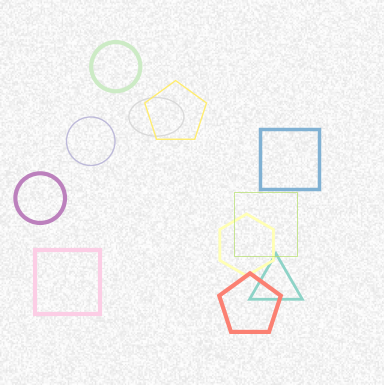[{"shape": "triangle", "thickness": 2, "radius": 0.4, "center": [0.717, 0.262]}, {"shape": "hexagon", "thickness": 2, "radius": 0.4, "center": [0.641, 0.364]}, {"shape": "circle", "thickness": 1, "radius": 0.32, "center": [0.236, 0.633]}, {"shape": "pentagon", "thickness": 3, "radius": 0.42, "center": [0.649, 0.206]}, {"shape": "square", "thickness": 2.5, "radius": 0.38, "center": [0.752, 0.587]}, {"shape": "square", "thickness": 0.5, "radius": 0.41, "center": [0.69, 0.418]}, {"shape": "square", "thickness": 3, "radius": 0.42, "center": [0.175, 0.268]}, {"shape": "oval", "thickness": 1, "radius": 0.36, "center": [0.406, 0.696]}, {"shape": "circle", "thickness": 3, "radius": 0.32, "center": [0.104, 0.485]}, {"shape": "circle", "thickness": 3, "radius": 0.32, "center": [0.301, 0.827]}, {"shape": "pentagon", "thickness": 1, "radius": 0.42, "center": [0.456, 0.706]}]